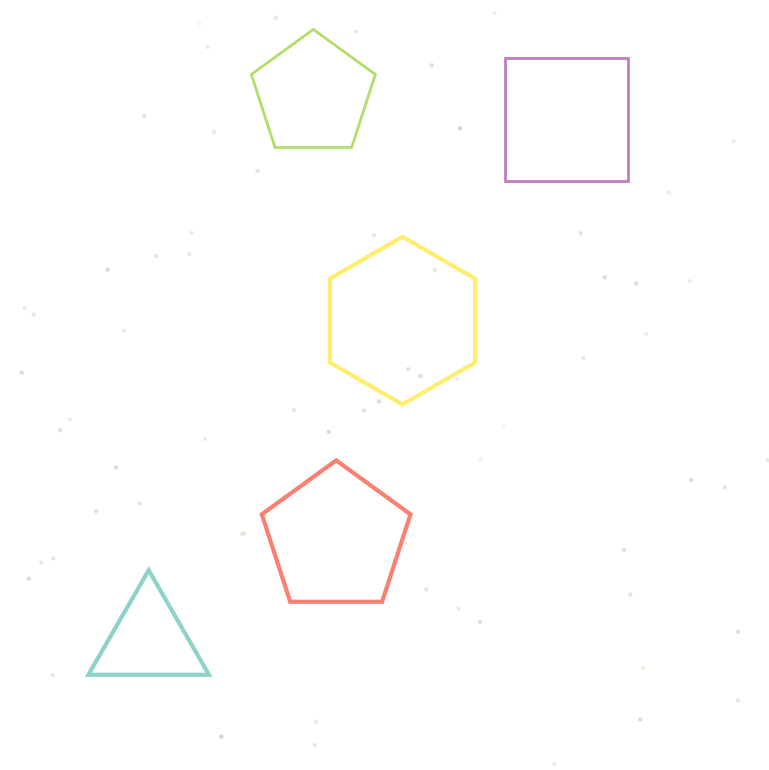[{"shape": "triangle", "thickness": 1.5, "radius": 0.45, "center": [0.193, 0.169]}, {"shape": "pentagon", "thickness": 1.5, "radius": 0.51, "center": [0.437, 0.301]}, {"shape": "pentagon", "thickness": 1, "radius": 0.42, "center": [0.407, 0.877]}, {"shape": "square", "thickness": 1, "radius": 0.4, "center": [0.736, 0.845]}, {"shape": "hexagon", "thickness": 1.5, "radius": 0.54, "center": [0.523, 0.584]}]